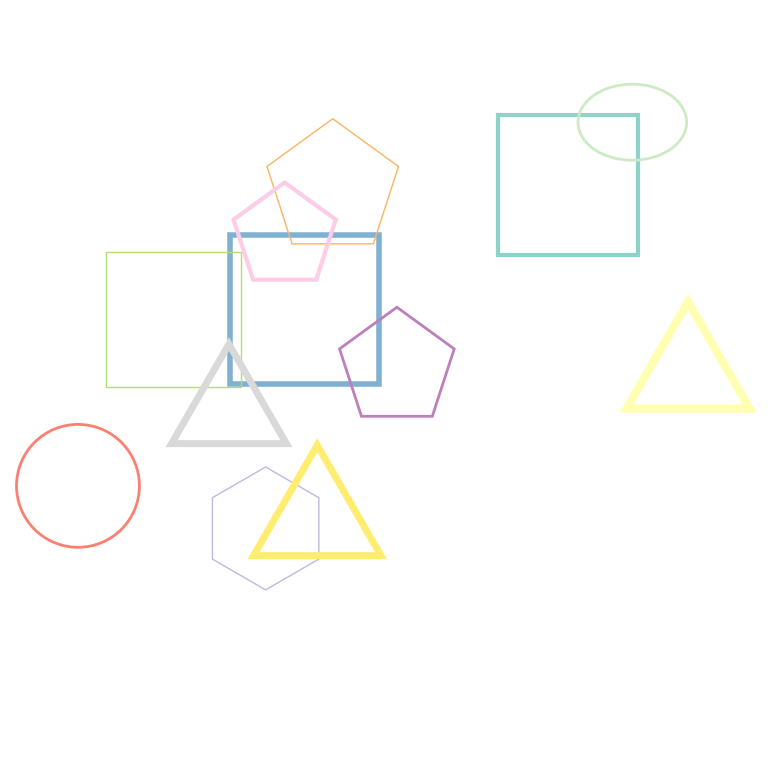[{"shape": "square", "thickness": 1.5, "radius": 0.45, "center": [0.738, 0.76]}, {"shape": "triangle", "thickness": 3, "radius": 0.46, "center": [0.894, 0.516]}, {"shape": "hexagon", "thickness": 0.5, "radius": 0.4, "center": [0.345, 0.314]}, {"shape": "circle", "thickness": 1, "radius": 0.4, "center": [0.101, 0.369]}, {"shape": "square", "thickness": 2, "radius": 0.48, "center": [0.395, 0.598]}, {"shape": "pentagon", "thickness": 0.5, "radius": 0.45, "center": [0.432, 0.756]}, {"shape": "square", "thickness": 0.5, "radius": 0.44, "center": [0.225, 0.585]}, {"shape": "pentagon", "thickness": 1.5, "radius": 0.35, "center": [0.37, 0.693]}, {"shape": "triangle", "thickness": 2.5, "radius": 0.43, "center": [0.297, 0.467]}, {"shape": "pentagon", "thickness": 1, "radius": 0.39, "center": [0.515, 0.523]}, {"shape": "oval", "thickness": 1, "radius": 0.35, "center": [0.821, 0.841]}, {"shape": "triangle", "thickness": 2.5, "radius": 0.48, "center": [0.412, 0.326]}]